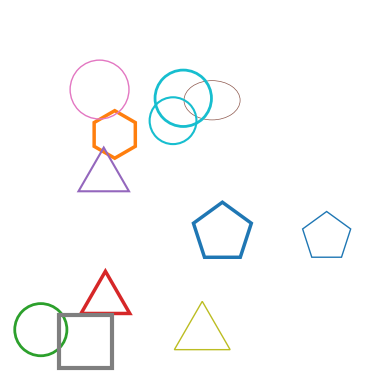[{"shape": "pentagon", "thickness": 1, "radius": 0.33, "center": [0.848, 0.385]}, {"shape": "pentagon", "thickness": 2.5, "radius": 0.4, "center": [0.578, 0.396]}, {"shape": "hexagon", "thickness": 2.5, "radius": 0.31, "center": [0.298, 0.651]}, {"shape": "circle", "thickness": 2, "radius": 0.34, "center": [0.106, 0.144]}, {"shape": "triangle", "thickness": 2.5, "radius": 0.37, "center": [0.274, 0.222]}, {"shape": "triangle", "thickness": 1.5, "radius": 0.38, "center": [0.269, 0.541]}, {"shape": "oval", "thickness": 0.5, "radius": 0.36, "center": [0.551, 0.74]}, {"shape": "circle", "thickness": 1, "radius": 0.38, "center": [0.259, 0.767]}, {"shape": "square", "thickness": 3, "radius": 0.34, "center": [0.222, 0.113]}, {"shape": "triangle", "thickness": 1, "radius": 0.42, "center": [0.525, 0.134]}, {"shape": "circle", "thickness": 1.5, "radius": 0.3, "center": [0.449, 0.687]}, {"shape": "circle", "thickness": 2, "radius": 0.37, "center": [0.476, 0.745]}]